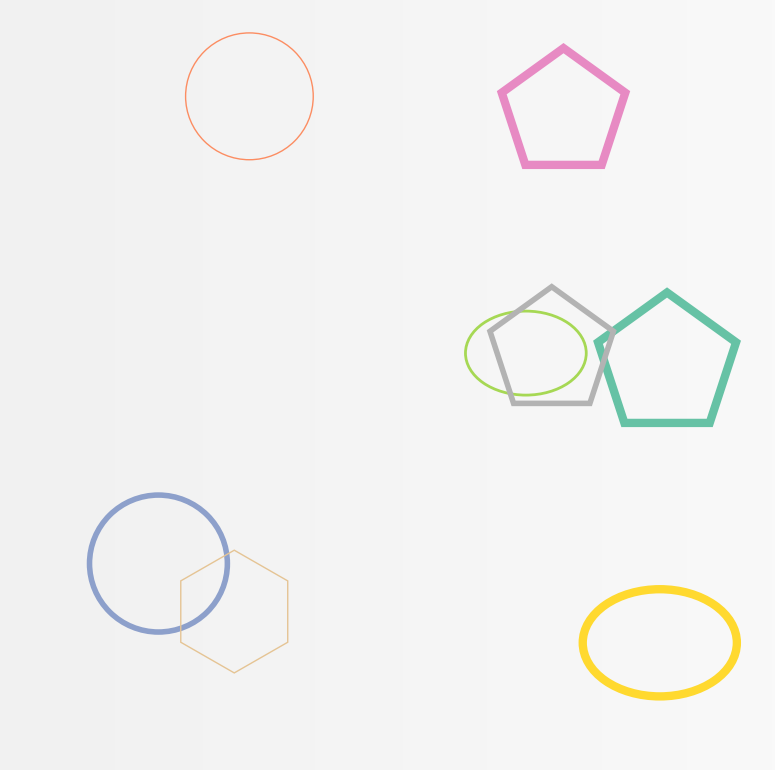[{"shape": "pentagon", "thickness": 3, "radius": 0.47, "center": [0.861, 0.527]}, {"shape": "circle", "thickness": 0.5, "radius": 0.41, "center": [0.322, 0.875]}, {"shape": "circle", "thickness": 2, "radius": 0.44, "center": [0.204, 0.268]}, {"shape": "pentagon", "thickness": 3, "radius": 0.42, "center": [0.727, 0.854]}, {"shape": "oval", "thickness": 1, "radius": 0.39, "center": [0.679, 0.541]}, {"shape": "oval", "thickness": 3, "radius": 0.5, "center": [0.851, 0.165]}, {"shape": "hexagon", "thickness": 0.5, "radius": 0.4, "center": [0.302, 0.206]}, {"shape": "pentagon", "thickness": 2, "radius": 0.42, "center": [0.712, 0.544]}]